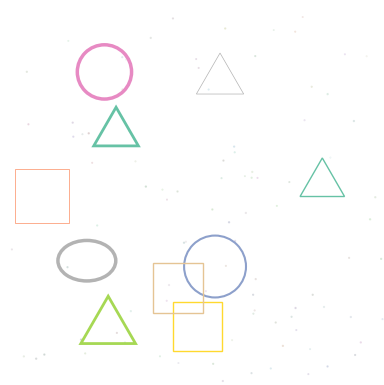[{"shape": "triangle", "thickness": 2, "radius": 0.33, "center": [0.301, 0.655]}, {"shape": "triangle", "thickness": 1, "radius": 0.33, "center": [0.837, 0.523]}, {"shape": "square", "thickness": 0.5, "radius": 0.35, "center": [0.109, 0.491]}, {"shape": "circle", "thickness": 1.5, "radius": 0.4, "center": [0.559, 0.308]}, {"shape": "circle", "thickness": 2.5, "radius": 0.35, "center": [0.271, 0.813]}, {"shape": "triangle", "thickness": 2, "radius": 0.41, "center": [0.281, 0.149]}, {"shape": "square", "thickness": 1, "radius": 0.32, "center": [0.513, 0.153]}, {"shape": "square", "thickness": 1, "radius": 0.33, "center": [0.462, 0.252]}, {"shape": "oval", "thickness": 2.5, "radius": 0.38, "center": [0.226, 0.323]}, {"shape": "triangle", "thickness": 0.5, "radius": 0.36, "center": [0.571, 0.791]}]